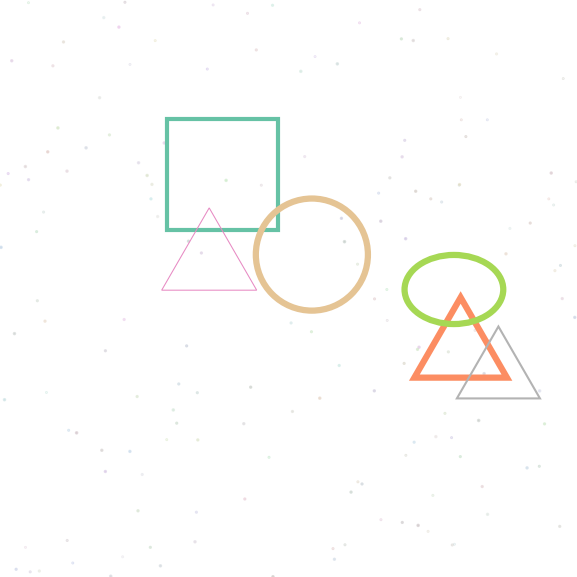[{"shape": "square", "thickness": 2, "radius": 0.48, "center": [0.385, 0.697]}, {"shape": "triangle", "thickness": 3, "radius": 0.46, "center": [0.798, 0.391]}, {"shape": "triangle", "thickness": 0.5, "radius": 0.47, "center": [0.362, 0.544]}, {"shape": "oval", "thickness": 3, "radius": 0.43, "center": [0.786, 0.498]}, {"shape": "circle", "thickness": 3, "radius": 0.49, "center": [0.54, 0.558]}, {"shape": "triangle", "thickness": 1, "radius": 0.42, "center": [0.863, 0.351]}]